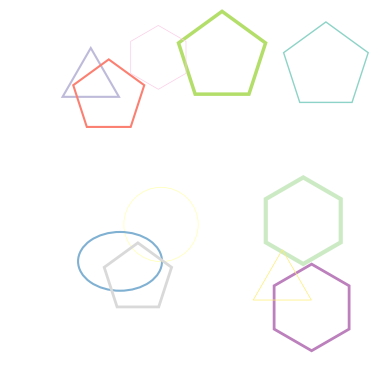[{"shape": "pentagon", "thickness": 1, "radius": 0.58, "center": [0.847, 0.827]}, {"shape": "circle", "thickness": 0.5, "radius": 0.48, "center": [0.418, 0.417]}, {"shape": "triangle", "thickness": 1.5, "radius": 0.42, "center": [0.236, 0.791]}, {"shape": "pentagon", "thickness": 1.5, "radius": 0.48, "center": [0.282, 0.749]}, {"shape": "oval", "thickness": 1.5, "radius": 0.55, "center": [0.312, 0.321]}, {"shape": "pentagon", "thickness": 2.5, "radius": 0.59, "center": [0.577, 0.852]}, {"shape": "hexagon", "thickness": 0.5, "radius": 0.41, "center": [0.411, 0.851]}, {"shape": "pentagon", "thickness": 2, "radius": 0.46, "center": [0.358, 0.277]}, {"shape": "hexagon", "thickness": 2, "radius": 0.56, "center": [0.809, 0.201]}, {"shape": "hexagon", "thickness": 3, "radius": 0.56, "center": [0.788, 0.427]}, {"shape": "triangle", "thickness": 0.5, "radius": 0.44, "center": [0.733, 0.264]}]